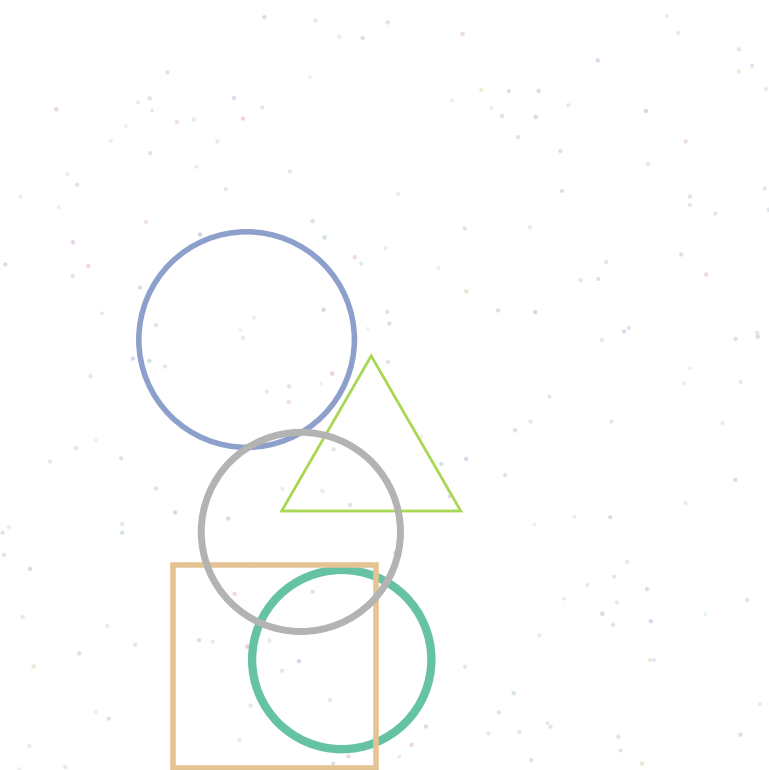[{"shape": "circle", "thickness": 3, "radius": 0.58, "center": [0.444, 0.143]}, {"shape": "circle", "thickness": 2, "radius": 0.7, "center": [0.32, 0.559]}, {"shape": "triangle", "thickness": 1, "radius": 0.67, "center": [0.482, 0.404]}, {"shape": "square", "thickness": 2, "radius": 0.66, "center": [0.357, 0.135]}, {"shape": "circle", "thickness": 2.5, "radius": 0.65, "center": [0.391, 0.309]}]